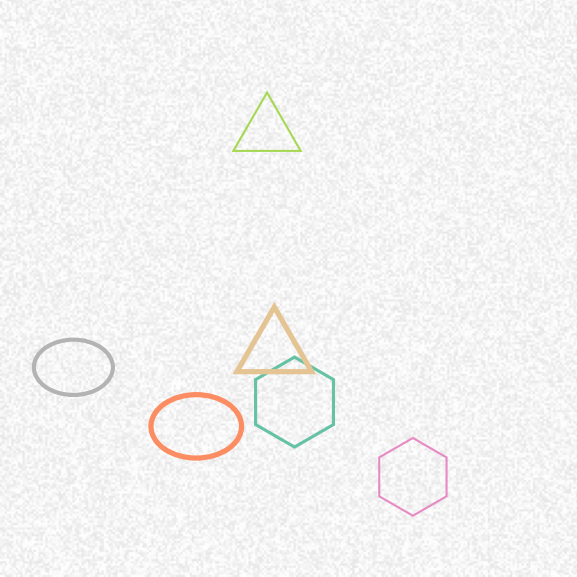[{"shape": "hexagon", "thickness": 1.5, "radius": 0.39, "center": [0.51, 0.303]}, {"shape": "oval", "thickness": 2.5, "radius": 0.39, "center": [0.34, 0.261]}, {"shape": "hexagon", "thickness": 1, "radius": 0.34, "center": [0.715, 0.173]}, {"shape": "triangle", "thickness": 1, "radius": 0.34, "center": [0.462, 0.772]}, {"shape": "triangle", "thickness": 2.5, "radius": 0.37, "center": [0.475, 0.393]}, {"shape": "oval", "thickness": 2, "radius": 0.34, "center": [0.127, 0.363]}]